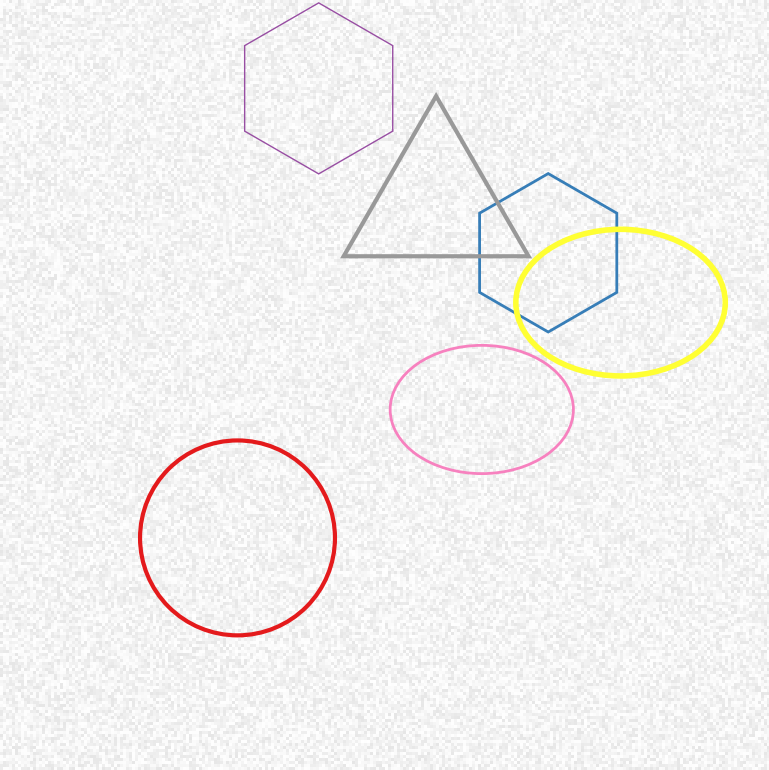[{"shape": "circle", "thickness": 1.5, "radius": 0.63, "center": [0.308, 0.301]}, {"shape": "hexagon", "thickness": 1, "radius": 0.51, "center": [0.712, 0.672]}, {"shape": "hexagon", "thickness": 0.5, "radius": 0.56, "center": [0.414, 0.885]}, {"shape": "oval", "thickness": 2, "radius": 0.68, "center": [0.806, 0.607]}, {"shape": "oval", "thickness": 1, "radius": 0.59, "center": [0.626, 0.468]}, {"shape": "triangle", "thickness": 1.5, "radius": 0.69, "center": [0.566, 0.737]}]